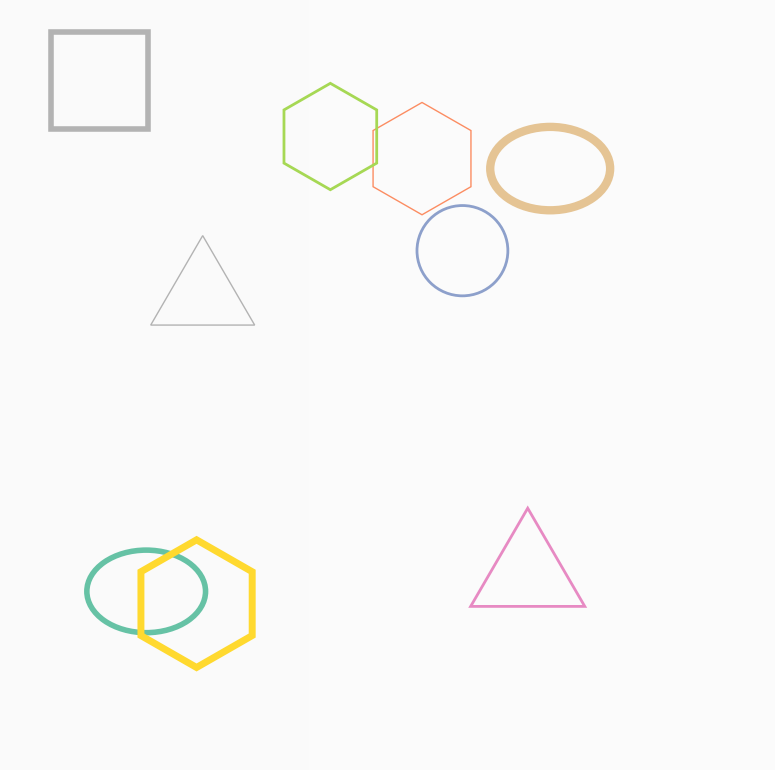[{"shape": "oval", "thickness": 2, "radius": 0.38, "center": [0.189, 0.232]}, {"shape": "hexagon", "thickness": 0.5, "radius": 0.36, "center": [0.545, 0.794]}, {"shape": "circle", "thickness": 1, "radius": 0.29, "center": [0.597, 0.674]}, {"shape": "triangle", "thickness": 1, "radius": 0.43, "center": [0.681, 0.255]}, {"shape": "hexagon", "thickness": 1, "radius": 0.35, "center": [0.426, 0.823]}, {"shape": "hexagon", "thickness": 2.5, "radius": 0.41, "center": [0.254, 0.216]}, {"shape": "oval", "thickness": 3, "radius": 0.39, "center": [0.71, 0.781]}, {"shape": "triangle", "thickness": 0.5, "radius": 0.39, "center": [0.262, 0.617]}, {"shape": "square", "thickness": 2, "radius": 0.31, "center": [0.128, 0.895]}]